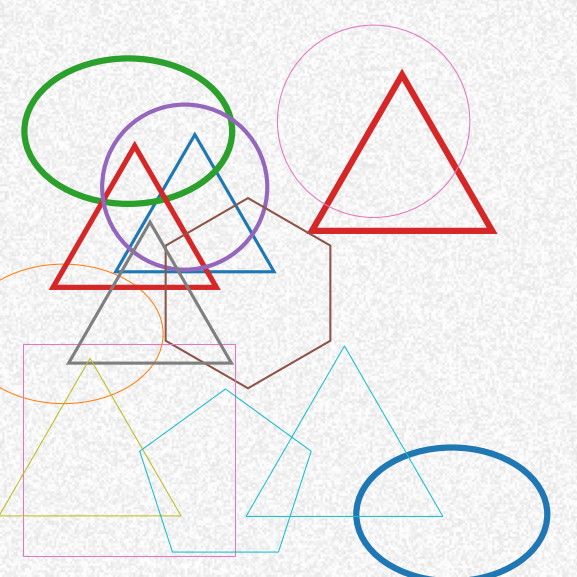[{"shape": "oval", "thickness": 3, "radius": 0.83, "center": [0.782, 0.108]}, {"shape": "triangle", "thickness": 1.5, "radius": 0.79, "center": [0.337, 0.608]}, {"shape": "oval", "thickness": 0.5, "radius": 0.86, "center": [0.11, 0.421]}, {"shape": "oval", "thickness": 3, "radius": 0.9, "center": [0.222, 0.772]}, {"shape": "triangle", "thickness": 2.5, "radius": 0.82, "center": [0.233, 0.583]}, {"shape": "triangle", "thickness": 3, "radius": 0.9, "center": [0.696, 0.689]}, {"shape": "circle", "thickness": 2, "radius": 0.71, "center": [0.32, 0.675]}, {"shape": "hexagon", "thickness": 1, "radius": 0.82, "center": [0.429, 0.491]}, {"shape": "circle", "thickness": 0.5, "radius": 0.83, "center": [0.647, 0.789]}, {"shape": "square", "thickness": 0.5, "radius": 0.92, "center": [0.223, 0.22]}, {"shape": "triangle", "thickness": 1.5, "radius": 0.81, "center": [0.26, 0.452]}, {"shape": "triangle", "thickness": 0.5, "radius": 0.91, "center": [0.156, 0.197]}, {"shape": "pentagon", "thickness": 0.5, "radius": 0.78, "center": [0.39, 0.169]}, {"shape": "triangle", "thickness": 0.5, "radius": 0.98, "center": [0.596, 0.203]}]